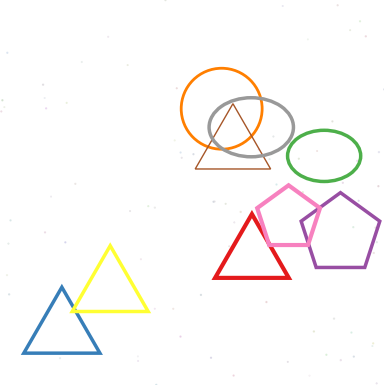[{"shape": "triangle", "thickness": 3, "radius": 0.55, "center": [0.654, 0.333]}, {"shape": "triangle", "thickness": 2.5, "radius": 0.57, "center": [0.161, 0.14]}, {"shape": "oval", "thickness": 2.5, "radius": 0.47, "center": [0.842, 0.595]}, {"shape": "pentagon", "thickness": 2.5, "radius": 0.54, "center": [0.884, 0.392]}, {"shape": "circle", "thickness": 2, "radius": 0.53, "center": [0.576, 0.718]}, {"shape": "triangle", "thickness": 2.5, "radius": 0.57, "center": [0.286, 0.248]}, {"shape": "triangle", "thickness": 1, "radius": 0.57, "center": [0.605, 0.618]}, {"shape": "pentagon", "thickness": 3, "radius": 0.43, "center": [0.75, 0.433]}, {"shape": "oval", "thickness": 2.5, "radius": 0.55, "center": [0.653, 0.669]}]